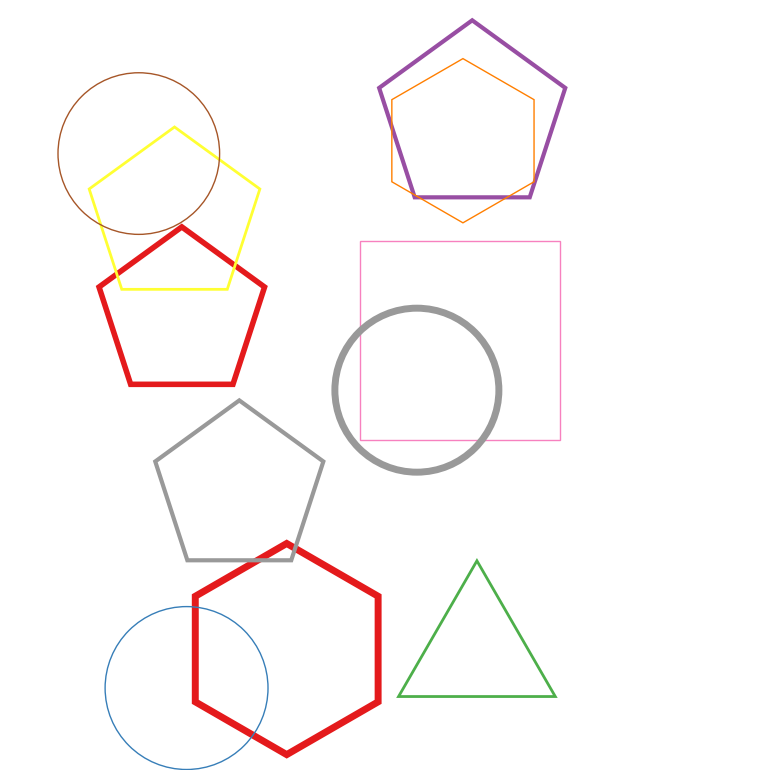[{"shape": "pentagon", "thickness": 2, "radius": 0.57, "center": [0.236, 0.592]}, {"shape": "hexagon", "thickness": 2.5, "radius": 0.69, "center": [0.372, 0.157]}, {"shape": "circle", "thickness": 0.5, "radius": 0.53, "center": [0.242, 0.106]}, {"shape": "triangle", "thickness": 1, "radius": 0.59, "center": [0.619, 0.154]}, {"shape": "pentagon", "thickness": 1.5, "radius": 0.64, "center": [0.613, 0.847]}, {"shape": "hexagon", "thickness": 0.5, "radius": 0.53, "center": [0.601, 0.817]}, {"shape": "pentagon", "thickness": 1, "radius": 0.58, "center": [0.227, 0.719]}, {"shape": "circle", "thickness": 0.5, "radius": 0.52, "center": [0.18, 0.801]}, {"shape": "square", "thickness": 0.5, "radius": 0.65, "center": [0.597, 0.558]}, {"shape": "circle", "thickness": 2.5, "radius": 0.53, "center": [0.541, 0.493]}, {"shape": "pentagon", "thickness": 1.5, "radius": 0.57, "center": [0.311, 0.365]}]